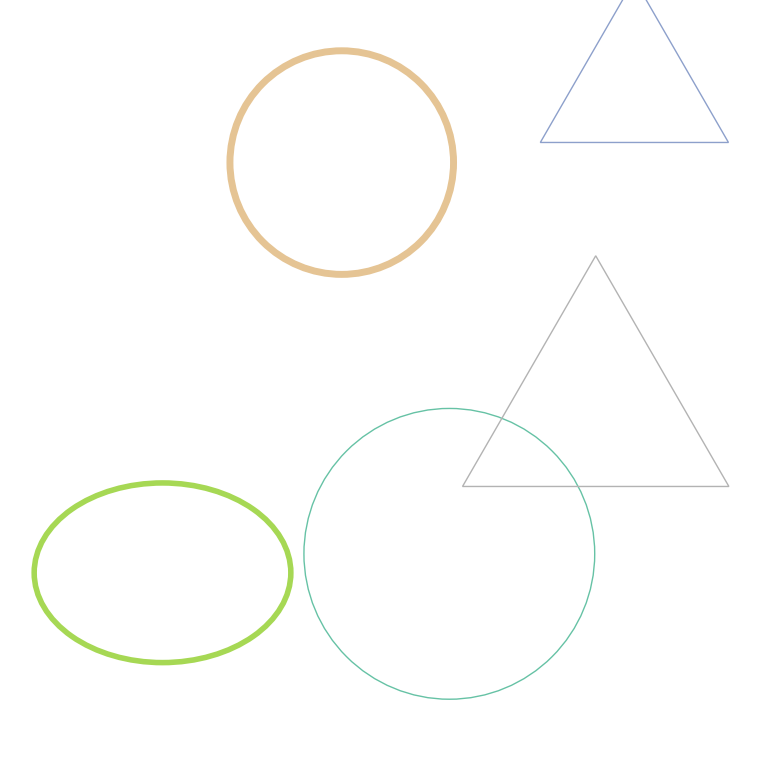[{"shape": "circle", "thickness": 0.5, "radius": 0.94, "center": [0.584, 0.281]}, {"shape": "triangle", "thickness": 0.5, "radius": 0.71, "center": [0.824, 0.886]}, {"shape": "oval", "thickness": 2, "radius": 0.83, "center": [0.211, 0.256]}, {"shape": "circle", "thickness": 2.5, "radius": 0.73, "center": [0.444, 0.789]}, {"shape": "triangle", "thickness": 0.5, "radius": 1.0, "center": [0.774, 0.468]}]